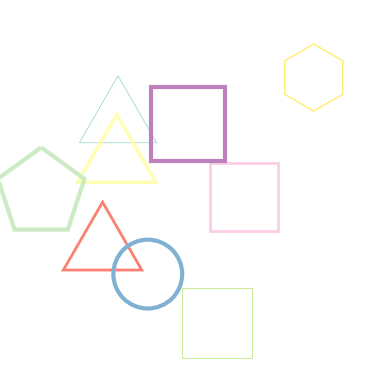[{"shape": "triangle", "thickness": 0.5, "radius": 0.58, "center": [0.307, 0.687]}, {"shape": "triangle", "thickness": 2.5, "radius": 0.59, "center": [0.303, 0.585]}, {"shape": "triangle", "thickness": 2, "radius": 0.59, "center": [0.266, 0.357]}, {"shape": "circle", "thickness": 3, "radius": 0.45, "center": [0.384, 0.288]}, {"shape": "square", "thickness": 0.5, "radius": 0.45, "center": [0.565, 0.162]}, {"shape": "square", "thickness": 2, "radius": 0.44, "center": [0.633, 0.489]}, {"shape": "square", "thickness": 3, "radius": 0.47, "center": [0.488, 0.678]}, {"shape": "pentagon", "thickness": 3, "radius": 0.59, "center": [0.107, 0.499]}, {"shape": "hexagon", "thickness": 1, "radius": 0.44, "center": [0.815, 0.799]}]